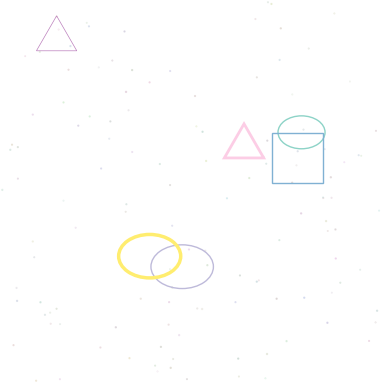[{"shape": "oval", "thickness": 1, "radius": 0.31, "center": [0.783, 0.656]}, {"shape": "oval", "thickness": 1, "radius": 0.41, "center": [0.473, 0.307]}, {"shape": "square", "thickness": 1, "radius": 0.33, "center": [0.773, 0.59]}, {"shape": "triangle", "thickness": 2, "radius": 0.3, "center": [0.634, 0.619]}, {"shape": "triangle", "thickness": 0.5, "radius": 0.3, "center": [0.147, 0.898]}, {"shape": "oval", "thickness": 2.5, "radius": 0.4, "center": [0.389, 0.335]}]